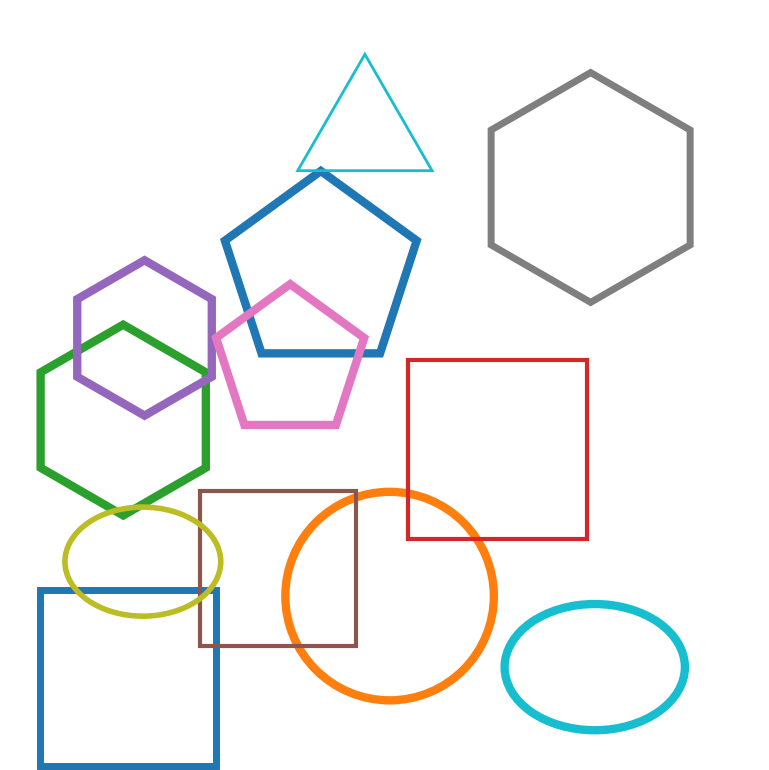[{"shape": "pentagon", "thickness": 3, "radius": 0.65, "center": [0.417, 0.647]}, {"shape": "square", "thickness": 2.5, "radius": 0.57, "center": [0.166, 0.12]}, {"shape": "circle", "thickness": 3, "radius": 0.68, "center": [0.506, 0.226]}, {"shape": "hexagon", "thickness": 3, "radius": 0.62, "center": [0.16, 0.454]}, {"shape": "square", "thickness": 1.5, "radius": 0.58, "center": [0.646, 0.417]}, {"shape": "hexagon", "thickness": 3, "radius": 0.5, "center": [0.188, 0.561]}, {"shape": "square", "thickness": 1.5, "radius": 0.5, "center": [0.361, 0.262]}, {"shape": "pentagon", "thickness": 3, "radius": 0.51, "center": [0.377, 0.53]}, {"shape": "hexagon", "thickness": 2.5, "radius": 0.75, "center": [0.767, 0.757]}, {"shape": "oval", "thickness": 2, "radius": 0.51, "center": [0.185, 0.271]}, {"shape": "oval", "thickness": 3, "radius": 0.59, "center": [0.772, 0.134]}, {"shape": "triangle", "thickness": 1, "radius": 0.5, "center": [0.474, 0.829]}]